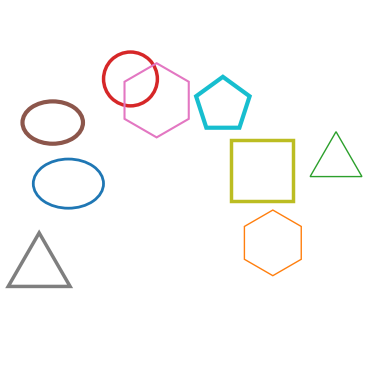[{"shape": "oval", "thickness": 2, "radius": 0.46, "center": [0.178, 0.523]}, {"shape": "hexagon", "thickness": 1, "radius": 0.43, "center": [0.709, 0.369]}, {"shape": "triangle", "thickness": 1, "radius": 0.39, "center": [0.873, 0.58]}, {"shape": "circle", "thickness": 2.5, "radius": 0.35, "center": [0.339, 0.795]}, {"shape": "oval", "thickness": 3, "radius": 0.39, "center": [0.137, 0.682]}, {"shape": "hexagon", "thickness": 1.5, "radius": 0.48, "center": [0.407, 0.739]}, {"shape": "triangle", "thickness": 2.5, "radius": 0.46, "center": [0.102, 0.302]}, {"shape": "square", "thickness": 2.5, "radius": 0.4, "center": [0.68, 0.558]}, {"shape": "pentagon", "thickness": 3, "radius": 0.37, "center": [0.579, 0.727]}]